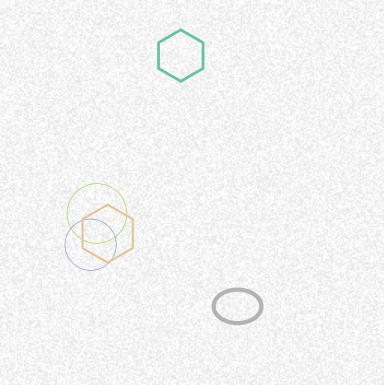[{"shape": "hexagon", "thickness": 2, "radius": 0.33, "center": [0.47, 0.856]}, {"shape": "circle", "thickness": 0.5, "radius": 0.33, "center": [0.235, 0.364]}, {"shape": "circle", "thickness": 0.5, "radius": 0.39, "center": [0.252, 0.446]}, {"shape": "hexagon", "thickness": 1.5, "radius": 0.38, "center": [0.28, 0.393]}, {"shape": "oval", "thickness": 3, "radius": 0.31, "center": [0.617, 0.204]}]